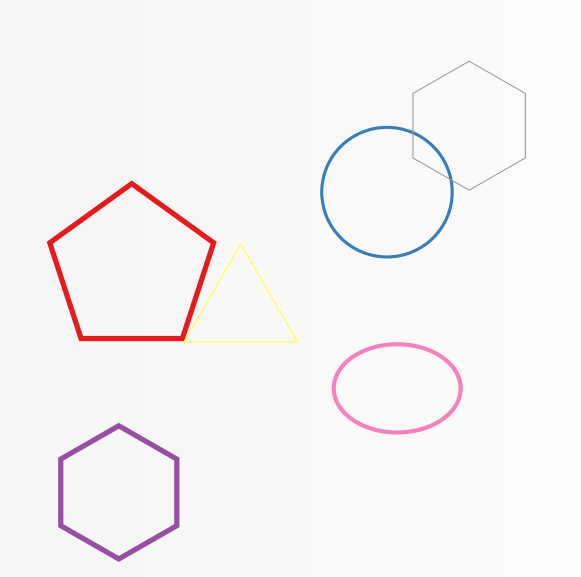[{"shape": "pentagon", "thickness": 2.5, "radius": 0.74, "center": [0.227, 0.533]}, {"shape": "circle", "thickness": 1.5, "radius": 0.56, "center": [0.666, 0.666]}, {"shape": "hexagon", "thickness": 2.5, "radius": 0.58, "center": [0.204, 0.147]}, {"shape": "triangle", "thickness": 0.5, "radius": 0.57, "center": [0.414, 0.463]}, {"shape": "oval", "thickness": 2, "radius": 0.55, "center": [0.683, 0.327]}, {"shape": "hexagon", "thickness": 0.5, "radius": 0.56, "center": [0.807, 0.781]}]